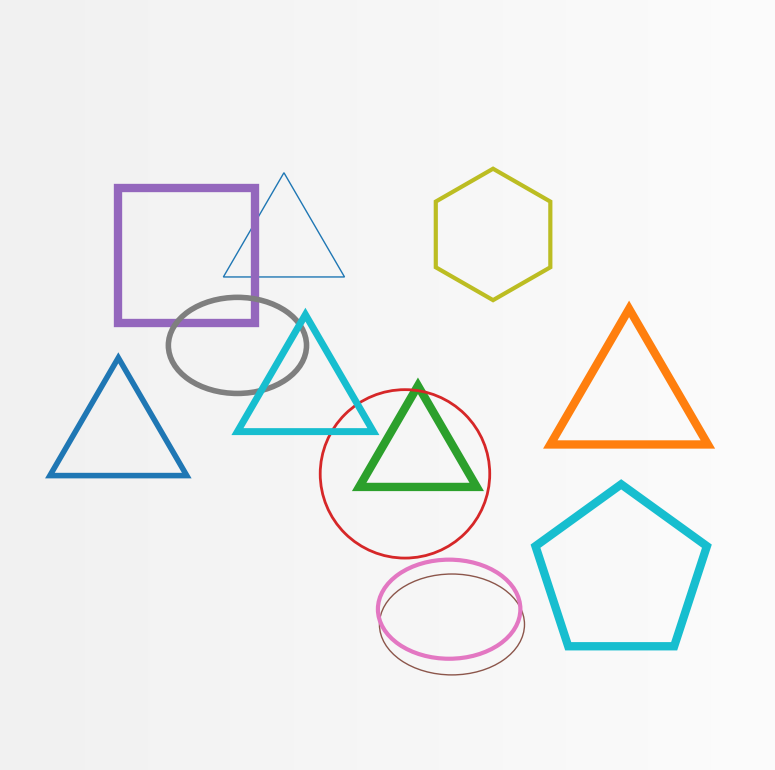[{"shape": "triangle", "thickness": 2, "radius": 0.51, "center": [0.153, 0.433]}, {"shape": "triangle", "thickness": 0.5, "radius": 0.45, "center": [0.366, 0.685]}, {"shape": "triangle", "thickness": 3, "radius": 0.59, "center": [0.812, 0.481]}, {"shape": "triangle", "thickness": 3, "radius": 0.44, "center": [0.539, 0.411]}, {"shape": "circle", "thickness": 1, "radius": 0.55, "center": [0.523, 0.385]}, {"shape": "square", "thickness": 3, "radius": 0.44, "center": [0.24, 0.668]}, {"shape": "oval", "thickness": 0.5, "radius": 0.47, "center": [0.583, 0.189]}, {"shape": "oval", "thickness": 1.5, "radius": 0.46, "center": [0.58, 0.209]}, {"shape": "oval", "thickness": 2, "radius": 0.45, "center": [0.306, 0.551]}, {"shape": "hexagon", "thickness": 1.5, "radius": 0.43, "center": [0.636, 0.696]}, {"shape": "triangle", "thickness": 2.5, "radius": 0.51, "center": [0.394, 0.49]}, {"shape": "pentagon", "thickness": 3, "radius": 0.58, "center": [0.802, 0.255]}]